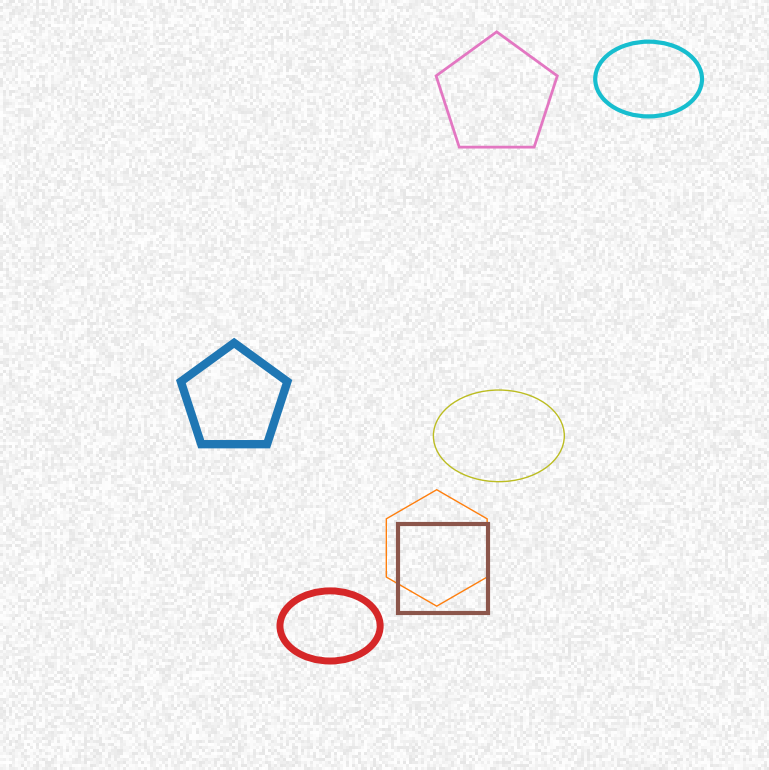[{"shape": "pentagon", "thickness": 3, "radius": 0.36, "center": [0.304, 0.482]}, {"shape": "hexagon", "thickness": 0.5, "radius": 0.38, "center": [0.567, 0.288]}, {"shape": "oval", "thickness": 2.5, "radius": 0.33, "center": [0.429, 0.187]}, {"shape": "square", "thickness": 1.5, "radius": 0.29, "center": [0.575, 0.262]}, {"shape": "pentagon", "thickness": 1, "radius": 0.41, "center": [0.645, 0.876]}, {"shape": "oval", "thickness": 0.5, "radius": 0.43, "center": [0.648, 0.434]}, {"shape": "oval", "thickness": 1.5, "radius": 0.35, "center": [0.842, 0.897]}]